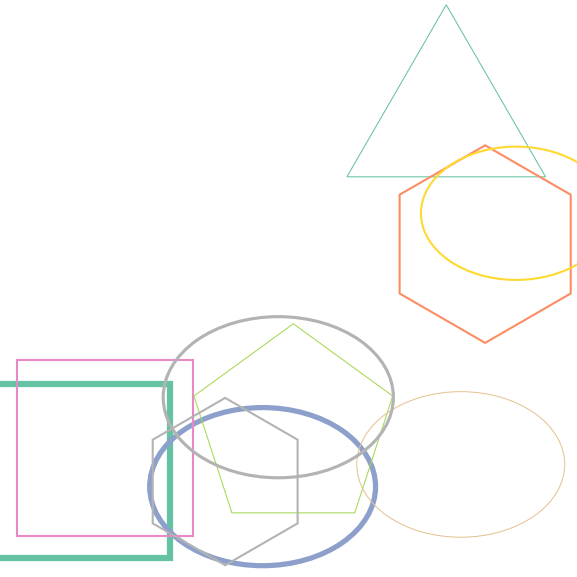[{"shape": "square", "thickness": 3, "radius": 0.75, "center": [0.143, 0.183]}, {"shape": "triangle", "thickness": 0.5, "radius": 0.99, "center": [0.773, 0.792]}, {"shape": "hexagon", "thickness": 1, "radius": 0.86, "center": [0.84, 0.576]}, {"shape": "oval", "thickness": 2.5, "radius": 0.98, "center": [0.455, 0.156]}, {"shape": "square", "thickness": 1, "radius": 0.76, "center": [0.182, 0.223]}, {"shape": "pentagon", "thickness": 0.5, "radius": 0.9, "center": [0.508, 0.258]}, {"shape": "oval", "thickness": 1, "radius": 0.82, "center": [0.894, 0.63]}, {"shape": "oval", "thickness": 0.5, "radius": 0.9, "center": [0.798, 0.195]}, {"shape": "oval", "thickness": 1.5, "radius": 1.0, "center": [0.482, 0.311]}, {"shape": "hexagon", "thickness": 1, "radius": 0.72, "center": [0.39, 0.165]}]